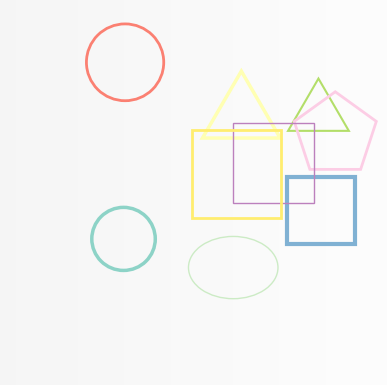[{"shape": "circle", "thickness": 2.5, "radius": 0.41, "center": [0.319, 0.379]}, {"shape": "triangle", "thickness": 2.5, "radius": 0.58, "center": [0.623, 0.699]}, {"shape": "circle", "thickness": 2, "radius": 0.5, "center": [0.323, 0.838]}, {"shape": "square", "thickness": 3, "radius": 0.44, "center": [0.829, 0.453]}, {"shape": "triangle", "thickness": 1.5, "radius": 0.45, "center": [0.822, 0.705]}, {"shape": "pentagon", "thickness": 2, "radius": 0.56, "center": [0.865, 0.65]}, {"shape": "square", "thickness": 1, "radius": 0.52, "center": [0.707, 0.577]}, {"shape": "oval", "thickness": 1, "radius": 0.58, "center": [0.602, 0.305]}, {"shape": "square", "thickness": 2, "radius": 0.57, "center": [0.61, 0.548]}]